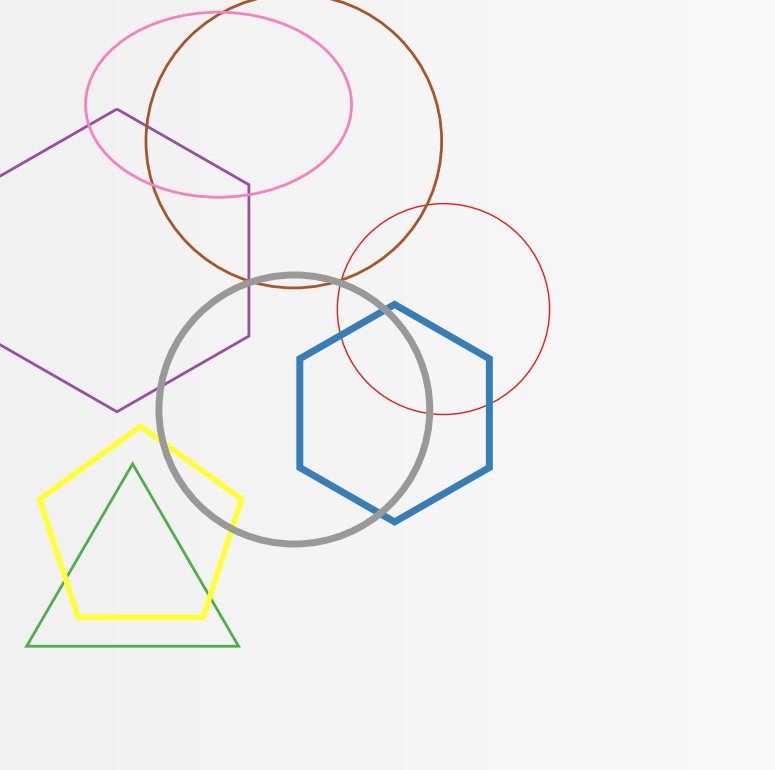[{"shape": "circle", "thickness": 0.5, "radius": 0.68, "center": [0.572, 0.599]}, {"shape": "hexagon", "thickness": 2.5, "radius": 0.71, "center": [0.509, 0.463]}, {"shape": "triangle", "thickness": 1, "radius": 0.79, "center": [0.171, 0.24]}, {"shape": "hexagon", "thickness": 1, "radius": 0.98, "center": [0.151, 0.662]}, {"shape": "pentagon", "thickness": 2, "radius": 0.69, "center": [0.181, 0.309]}, {"shape": "circle", "thickness": 1, "radius": 0.95, "center": [0.379, 0.817]}, {"shape": "oval", "thickness": 1, "radius": 0.86, "center": [0.282, 0.864]}, {"shape": "circle", "thickness": 2.5, "radius": 0.87, "center": [0.38, 0.468]}]